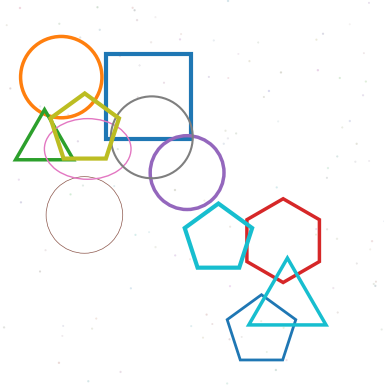[{"shape": "pentagon", "thickness": 2, "radius": 0.47, "center": [0.679, 0.141]}, {"shape": "square", "thickness": 3, "radius": 0.55, "center": [0.385, 0.749]}, {"shape": "circle", "thickness": 2.5, "radius": 0.53, "center": [0.159, 0.8]}, {"shape": "triangle", "thickness": 2.5, "radius": 0.43, "center": [0.116, 0.628]}, {"shape": "hexagon", "thickness": 2.5, "radius": 0.54, "center": [0.735, 0.375]}, {"shape": "circle", "thickness": 2.5, "radius": 0.48, "center": [0.486, 0.552]}, {"shape": "circle", "thickness": 0.5, "radius": 0.5, "center": [0.219, 0.442]}, {"shape": "oval", "thickness": 1, "radius": 0.56, "center": [0.228, 0.613]}, {"shape": "circle", "thickness": 1.5, "radius": 0.53, "center": [0.394, 0.643]}, {"shape": "pentagon", "thickness": 3, "radius": 0.47, "center": [0.22, 0.664]}, {"shape": "triangle", "thickness": 2.5, "radius": 0.58, "center": [0.746, 0.214]}, {"shape": "pentagon", "thickness": 3, "radius": 0.46, "center": [0.567, 0.379]}]